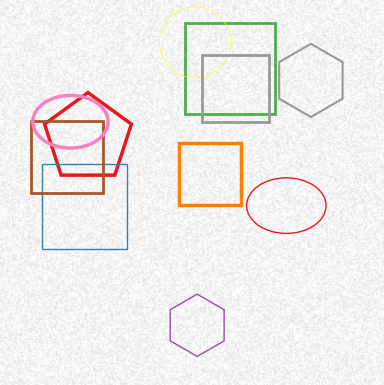[{"shape": "oval", "thickness": 1, "radius": 0.52, "center": [0.744, 0.466]}, {"shape": "pentagon", "thickness": 2.5, "radius": 0.59, "center": [0.229, 0.641]}, {"shape": "square", "thickness": 1, "radius": 0.55, "center": [0.22, 0.463]}, {"shape": "square", "thickness": 2, "radius": 0.59, "center": [0.597, 0.821]}, {"shape": "hexagon", "thickness": 1, "radius": 0.4, "center": [0.512, 0.155]}, {"shape": "square", "thickness": 2.5, "radius": 0.41, "center": [0.545, 0.548]}, {"shape": "circle", "thickness": 0.5, "radius": 0.46, "center": [0.507, 0.89]}, {"shape": "square", "thickness": 2, "radius": 0.47, "center": [0.174, 0.591]}, {"shape": "oval", "thickness": 2.5, "radius": 0.49, "center": [0.183, 0.684]}, {"shape": "hexagon", "thickness": 1.5, "radius": 0.48, "center": [0.808, 0.791]}, {"shape": "square", "thickness": 2, "radius": 0.44, "center": [0.611, 0.77]}]